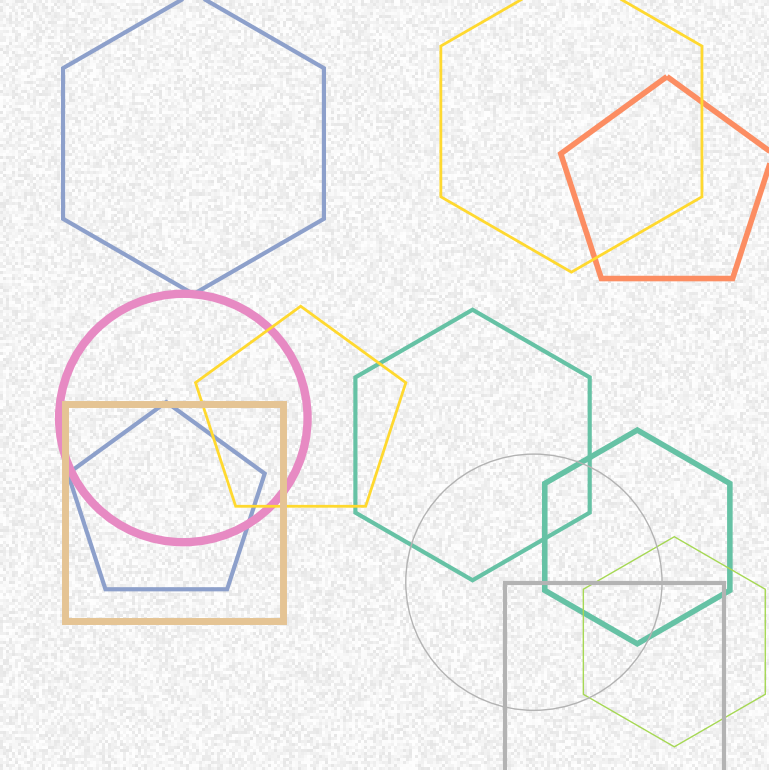[{"shape": "hexagon", "thickness": 1.5, "radius": 0.88, "center": [0.614, 0.422]}, {"shape": "hexagon", "thickness": 2, "radius": 0.69, "center": [0.828, 0.303]}, {"shape": "pentagon", "thickness": 2, "radius": 0.72, "center": [0.866, 0.756]}, {"shape": "pentagon", "thickness": 1.5, "radius": 0.67, "center": [0.216, 0.343]}, {"shape": "hexagon", "thickness": 1.5, "radius": 0.98, "center": [0.251, 0.814]}, {"shape": "circle", "thickness": 3, "radius": 0.81, "center": [0.238, 0.457]}, {"shape": "hexagon", "thickness": 0.5, "radius": 0.68, "center": [0.876, 0.167]}, {"shape": "pentagon", "thickness": 1, "radius": 0.72, "center": [0.39, 0.459]}, {"shape": "hexagon", "thickness": 1, "radius": 0.98, "center": [0.742, 0.842]}, {"shape": "square", "thickness": 2.5, "radius": 0.71, "center": [0.226, 0.335]}, {"shape": "square", "thickness": 1.5, "radius": 0.71, "center": [0.798, 0.102]}, {"shape": "circle", "thickness": 0.5, "radius": 0.83, "center": [0.693, 0.244]}]